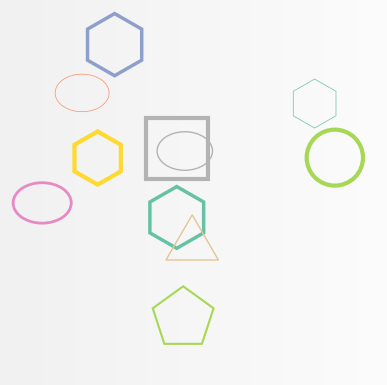[{"shape": "hexagon", "thickness": 2.5, "radius": 0.4, "center": [0.456, 0.435]}, {"shape": "hexagon", "thickness": 0.5, "radius": 0.32, "center": [0.812, 0.731]}, {"shape": "oval", "thickness": 0.5, "radius": 0.35, "center": [0.212, 0.759]}, {"shape": "hexagon", "thickness": 2.5, "radius": 0.4, "center": [0.296, 0.884]}, {"shape": "oval", "thickness": 2, "radius": 0.37, "center": [0.109, 0.473]}, {"shape": "pentagon", "thickness": 1.5, "radius": 0.41, "center": [0.473, 0.174]}, {"shape": "circle", "thickness": 3, "radius": 0.36, "center": [0.864, 0.591]}, {"shape": "hexagon", "thickness": 3, "radius": 0.35, "center": [0.252, 0.589]}, {"shape": "triangle", "thickness": 1, "radius": 0.39, "center": [0.496, 0.364]}, {"shape": "square", "thickness": 3, "radius": 0.4, "center": [0.456, 0.614]}, {"shape": "oval", "thickness": 1, "radius": 0.36, "center": [0.477, 0.608]}]